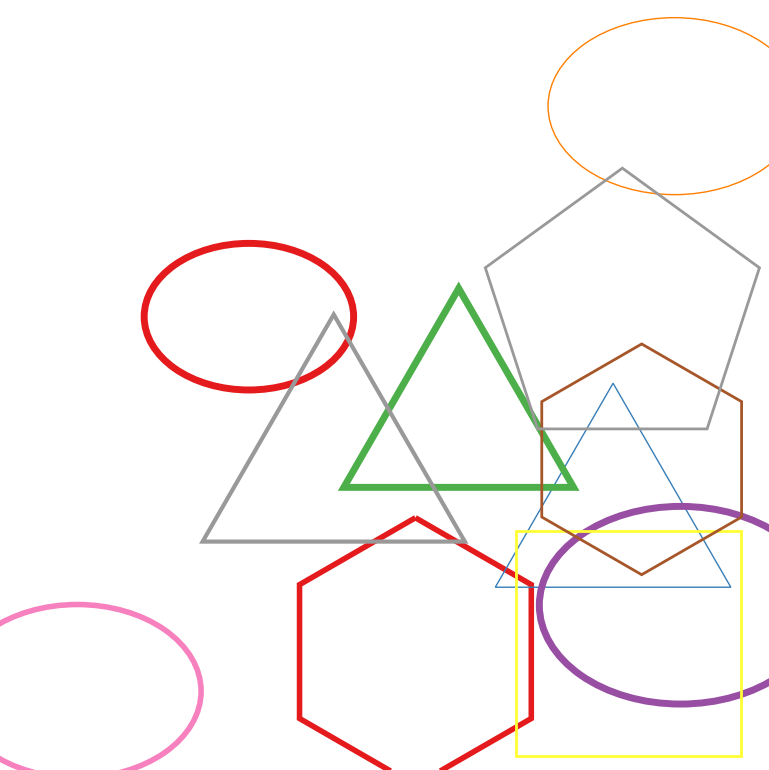[{"shape": "oval", "thickness": 2.5, "radius": 0.68, "center": [0.323, 0.589]}, {"shape": "hexagon", "thickness": 2, "radius": 0.87, "center": [0.539, 0.154]}, {"shape": "triangle", "thickness": 0.5, "radius": 0.88, "center": [0.796, 0.326]}, {"shape": "triangle", "thickness": 2.5, "radius": 0.86, "center": [0.596, 0.453]}, {"shape": "oval", "thickness": 2.5, "radius": 0.92, "center": [0.884, 0.214]}, {"shape": "oval", "thickness": 0.5, "radius": 0.82, "center": [0.876, 0.862]}, {"shape": "square", "thickness": 1, "radius": 0.73, "center": [0.816, 0.164]}, {"shape": "hexagon", "thickness": 1, "radius": 0.75, "center": [0.833, 0.403]}, {"shape": "oval", "thickness": 2, "radius": 0.8, "center": [0.1, 0.102]}, {"shape": "pentagon", "thickness": 1, "radius": 0.94, "center": [0.808, 0.594]}, {"shape": "triangle", "thickness": 1.5, "radius": 0.98, "center": [0.433, 0.395]}]